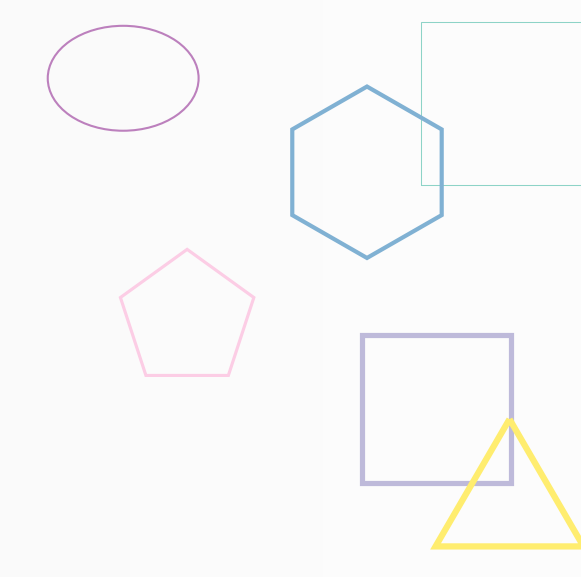[{"shape": "square", "thickness": 0.5, "radius": 0.71, "center": [0.865, 0.82]}, {"shape": "square", "thickness": 2.5, "radius": 0.64, "center": [0.75, 0.291]}, {"shape": "hexagon", "thickness": 2, "radius": 0.74, "center": [0.631, 0.701]}, {"shape": "pentagon", "thickness": 1.5, "radius": 0.6, "center": [0.322, 0.447]}, {"shape": "oval", "thickness": 1, "radius": 0.65, "center": [0.212, 0.864]}, {"shape": "triangle", "thickness": 3, "radius": 0.73, "center": [0.877, 0.126]}]